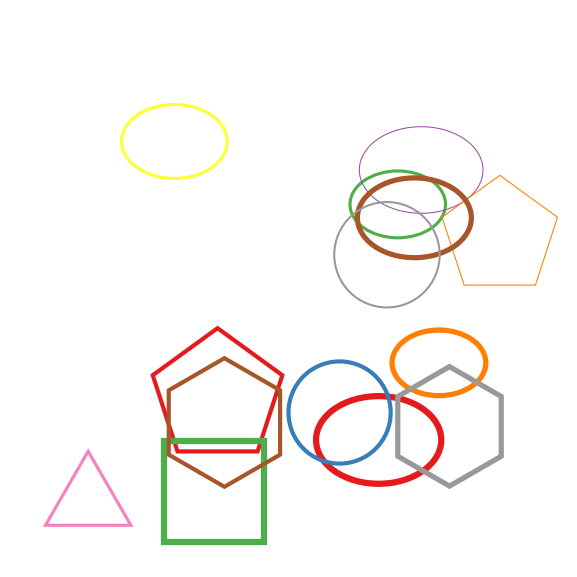[{"shape": "pentagon", "thickness": 2, "radius": 0.59, "center": [0.377, 0.313]}, {"shape": "oval", "thickness": 3, "radius": 0.54, "center": [0.656, 0.237]}, {"shape": "circle", "thickness": 2, "radius": 0.44, "center": [0.588, 0.285]}, {"shape": "oval", "thickness": 1.5, "radius": 0.41, "center": [0.689, 0.645]}, {"shape": "square", "thickness": 3, "radius": 0.44, "center": [0.371, 0.148]}, {"shape": "oval", "thickness": 0.5, "radius": 0.54, "center": [0.729, 0.705]}, {"shape": "oval", "thickness": 2.5, "radius": 0.41, "center": [0.76, 0.371]}, {"shape": "pentagon", "thickness": 0.5, "radius": 0.53, "center": [0.865, 0.59]}, {"shape": "oval", "thickness": 1.5, "radius": 0.46, "center": [0.302, 0.754]}, {"shape": "hexagon", "thickness": 2, "radius": 0.56, "center": [0.389, 0.268]}, {"shape": "oval", "thickness": 2.5, "radius": 0.49, "center": [0.718, 0.622]}, {"shape": "triangle", "thickness": 1.5, "radius": 0.43, "center": [0.153, 0.132]}, {"shape": "circle", "thickness": 1, "radius": 0.46, "center": [0.67, 0.558]}, {"shape": "hexagon", "thickness": 2.5, "radius": 0.52, "center": [0.778, 0.261]}]